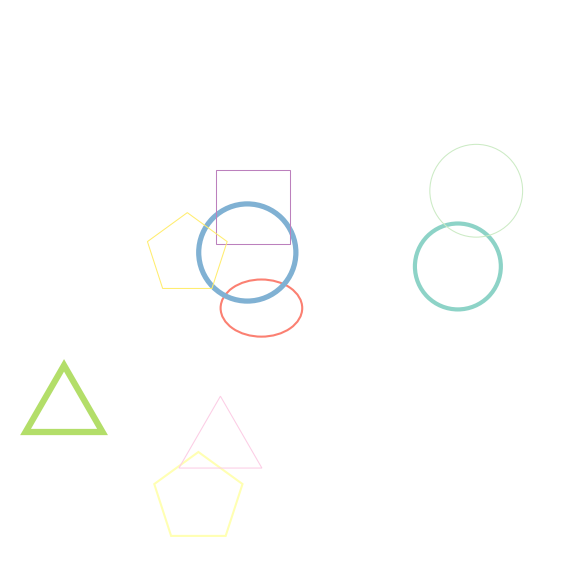[{"shape": "circle", "thickness": 2, "radius": 0.37, "center": [0.793, 0.538]}, {"shape": "pentagon", "thickness": 1, "radius": 0.4, "center": [0.344, 0.136]}, {"shape": "oval", "thickness": 1, "radius": 0.35, "center": [0.453, 0.466]}, {"shape": "circle", "thickness": 2.5, "radius": 0.42, "center": [0.428, 0.562]}, {"shape": "triangle", "thickness": 3, "radius": 0.38, "center": [0.111, 0.29]}, {"shape": "triangle", "thickness": 0.5, "radius": 0.41, "center": [0.382, 0.23]}, {"shape": "square", "thickness": 0.5, "radius": 0.32, "center": [0.438, 0.64]}, {"shape": "circle", "thickness": 0.5, "radius": 0.4, "center": [0.825, 0.669]}, {"shape": "pentagon", "thickness": 0.5, "radius": 0.36, "center": [0.324, 0.558]}]